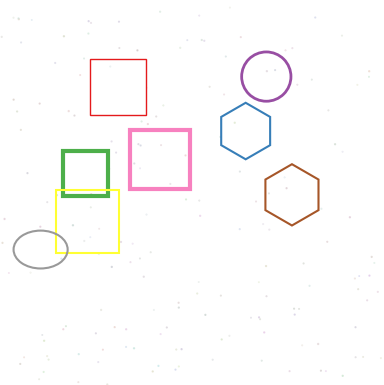[{"shape": "square", "thickness": 1, "radius": 0.36, "center": [0.306, 0.773]}, {"shape": "hexagon", "thickness": 1.5, "radius": 0.37, "center": [0.638, 0.66]}, {"shape": "square", "thickness": 3, "radius": 0.29, "center": [0.223, 0.548]}, {"shape": "circle", "thickness": 2, "radius": 0.32, "center": [0.692, 0.801]}, {"shape": "square", "thickness": 1.5, "radius": 0.41, "center": [0.228, 0.424]}, {"shape": "hexagon", "thickness": 1.5, "radius": 0.4, "center": [0.758, 0.494]}, {"shape": "square", "thickness": 3, "radius": 0.39, "center": [0.415, 0.586]}, {"shape": "oval", "thickness": 1.5, "radius": 0.35, "center": [0.105, 0.352]}]